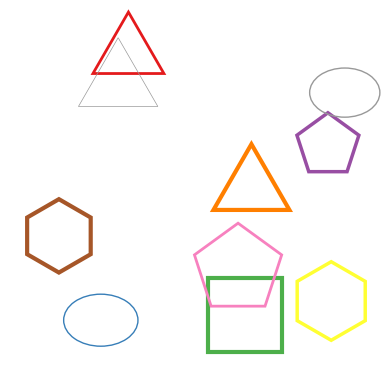[{"shape": "triangle", "thickness": 2, "radius": 0.53, "center": [0.334, 0.862]}, {"shape": "oval", "thickness": 1, "radius": 0.48, "center": [0.262, 0.168]}, {"shape": "square", "thickness": 3, "radius": 0.48, "center": [0.636, 0.183]}, {"shape": "pentagon", "thickness": 2.5, "radius": 0.42, "center": [0.852, 0.623]}, {"shape": "triangle", "thickness": 3, "radius": 0.57, "center": [0.653, 0.512]}, {"shape": "hexagon", "thickness": 2.5, "radius": 0.51, "center": [0.86, 0.218]}, {"shape": "hexagon", "thickness": 3, "radius": 0.48, "center": [0.153, 0.387]}, {"shape": "pentagon", "thickness": 2, "radius": 0.6, "center": [0.618, 0.301]}, {"shape": "triangle", "thickness": 0.5, "radius": 0.6, "center": [0.307, 0.783]}, {"shape": "oval", "thickness": 1, "radius": 0.46, "center": [0.895, 0.759]}]